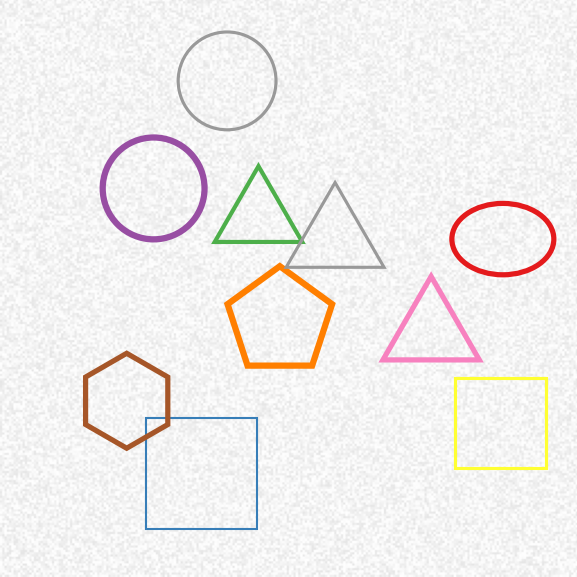[{"shape": "oval", "thickness": 2.5, "radius": 0.44, "center": [0.871, 0.585]}, {"shape": "square", "thickness": 1, "radius": 0.48, "center": [0.349, 0.18]}, {"shape": "triangle", "thickness": 2, "radius": 0.44, "center": [0.448, 0.624]}, {"shape": "circle", "thickness": 3, "radius": 0.44, "center": [0.266, 0.673]}, {"shape": "pentagon", "thickness": 3, "radius": 0.48, "center": [0.485, 0.443]}, {"shape": "square", "thickness": 1.5, "radius": 0.39, "center": [0.867, 0.266]}, {"shape": "hexagon", "thickness": 2.5, "radius": 0.41, "center": [0.219, 0.305]}, {"shape": "triangle", "thickness": 2.5, "radius": 0.48, "center": [0.747, 0.424]}, {"shape": "triangle", "thickness": 1.5, "radius": 0.49, "center": [0.58, 0.585]}, {"shape": "circle", "thickness": 1.5, "radius": 0.42, "center": [0.393, 0.859]}]